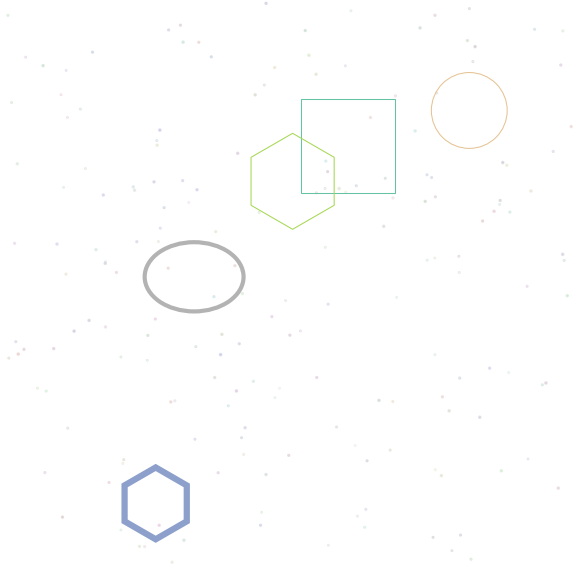[{"shape": "square", "thickness": 0.5, "radius": 0.41, "center": [0.602, 0.746]}, {"shape": "hexagon", "thickness": 3, "radius": 0.31, "center": [0.27, 0.128]}, {"shape": "hexagon", "thickness": 0.5, "radius": 0.42, "center": [0.507, 0.685]}, {"shape": "circle", "thickness": 0.5, "radius": 0.33, "center": [0.813, 0.808]}, {"shape": "oval", "thickness": 2, "radius": 0.43, "center": [0.336, 0.52]}]